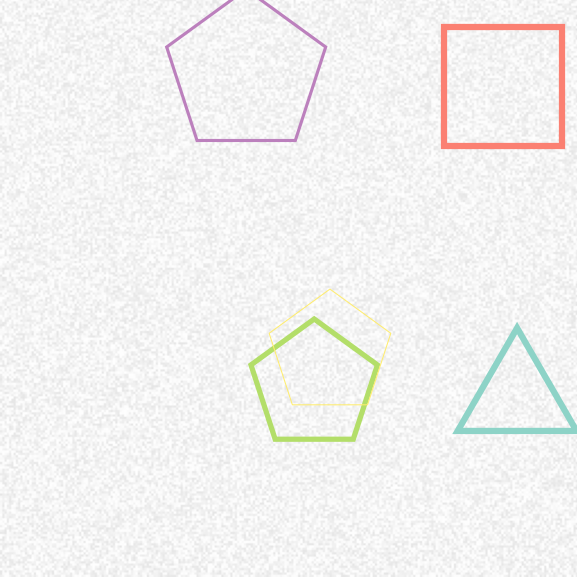[{"shape": "triangle", "thickness": 3, "radius": 0.59, "center": [0.895, 0.312]}, {"shape": "square", "thickness": 3, "radius": 0.51, "center": [0.871, 0.85]}, {"shape": "pentagon", "thickness": 2.5, "radius": 0.58, "center": [0.544, 0.332]}, {"shape": "pentagon", "thickness": 1.5, "radius": 0.72, "center": [0.426, 0.873]}, {"shape": "pentagon", "thickness": 0.5, "radius": 0.55, "center": [0.571, 0.388]}]